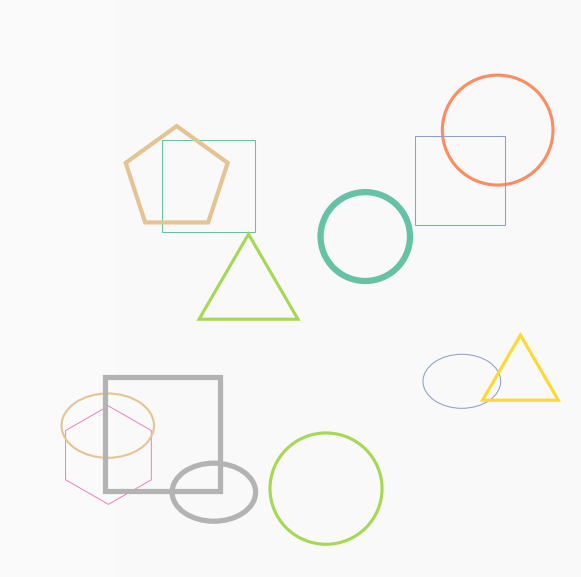[{"shape": "circle", "thickness": 3, "radius": 0.38, "center": [0.628, 0.59]}, {"shape": "square", "thickness": 0.5, "radius": 0.4, "center": [0.359, 0.677]}, {"shape": "circle", "thickness": 1.5, "radius": 0.48, "center": [0.856, 0.774]}, {"shape": "oval", "thickness": 0.5, "radius": 0.33, "center": [0.795, 0.339]}, {"shape": "square", "thickness": 0.5, "radius": 0.39, "center": [0.791, 0.687]}, {"shape": "hexagon", "thickness": 0.5, "radius": 0.43, "center": [0.187, 0.211]}, {"shape": "triangle", "thickness": 1.5, "radius": 0.49, "center": [0.428, 0.496]}, {"shape": "circle", "thickness": 1.5, "radius": 0.48, "center": [0.561, 0.153]}, {"shape": "triangle", "thickness": 1.5, "radius": 0.38, "center": [0.895, 0.344]}, {"shape": "oval", "thickness": 1, "radius": 0.4, "center": [0.185, 0.262]}, {"shape": "pentagon", "thickness": 2, "radius": 0.46, "center": [0.304, 0.689]}, {"shape": "oval", "thickness": 2.5, "radius": 0.36, "center": [0.368, 0.147]}, {"shape": "square", "thickness": 2.5, "radius": 0.5, "center": [0.279, 0.248]}]